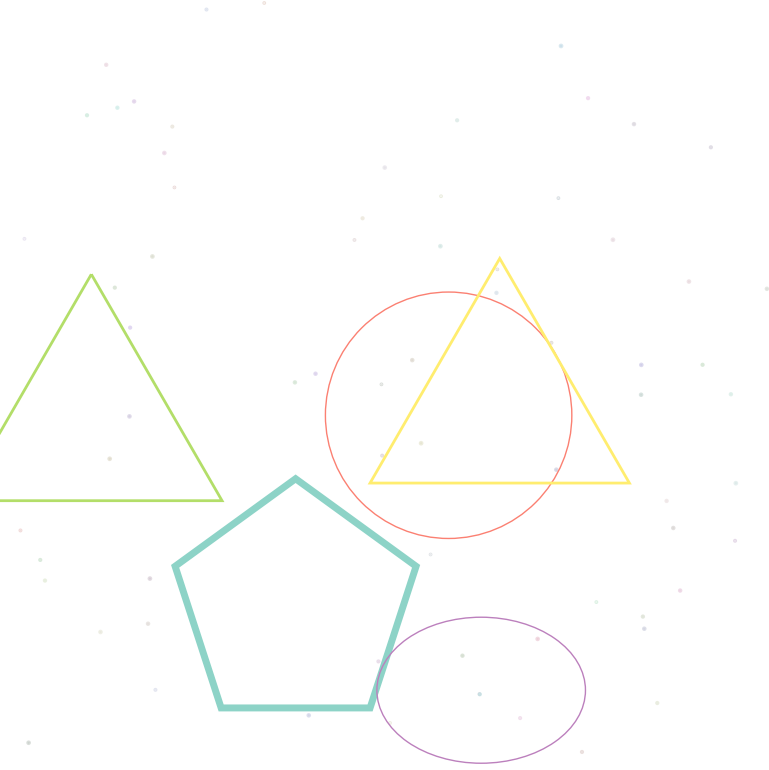[{"shape": "pentagon", "thickness": 2.5, "radius": 0.82, "center": [0.384, 0.214]}, {"shape": "circle", "thickness": 0.5, "radius": 0.8, "center": [0.583, 0.461]}, {"shape": "triangle", "thickness": 1, "radius": 0.98, "center": [0.119, 0.448]}, {"shape": "oval", "thickness": 0.5, "radius": 0.68, "center": [0.625, 0.104]}, {"shape": "triangle", "thickness": 1, "radius": 0.97, "center": [0.649, 0.47]}]